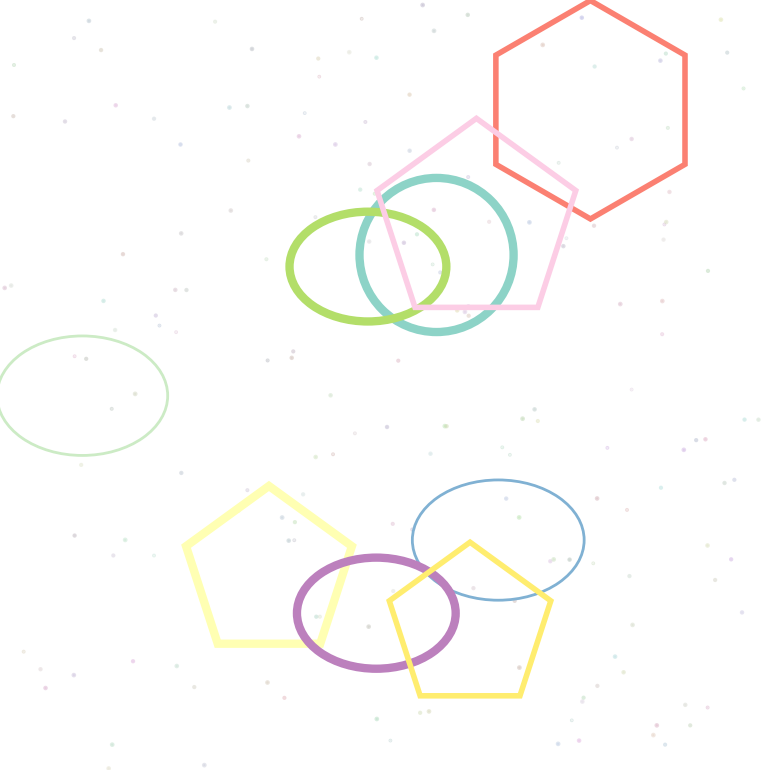[{"shape": "circle", "thickness": 3, "radius": 0.5, "center": [0.567, 0.669]}, {"shape": "pentagon", "thickness": 3, "radius": 0.57, "center": [0.349, 0.256]}, {"shape": "hexagon", "thickness": 2, "radius": 0.71, "center": [0.767, 0.857]}, {"shape": "oval", "thickness": 1, "radius": 0.56, "center": [0.647, 0.299]}, {"shape": "oval", "thickness": 3, "radius": 0.51, "center": [0.478, 0.654]}, {"shape": "pentagon", "thickness": 2, "radius": 0.68, "center": [0.619, 0.711]}, {"shape": "oval", "thickness": 3, "radius": 0.52, "center": [0.489, 0.204]}, {"shape": "oval", "thickness": 1, "radius": 0.55, "center": [0.107, 0.486]}, {"shape": "pentagon", "thickness": 2, "radius": 0.55, "center": [0.61, 0.186]}]